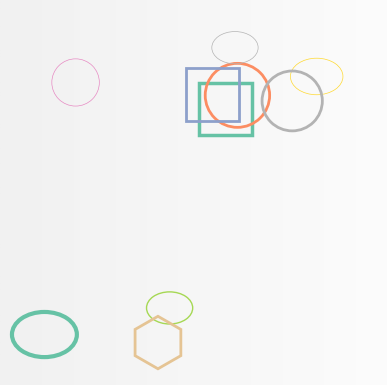[{"shape": "oval", "thickness": 3, "radius": 0.42, "center": [0.115, 0.131]}, {"shape": "square", "thickness": 2.5, "radius": 0.34, "center": [0.581, 0.717]}, {"shape": "circle", "thickness": 2, "radius": 0.42, "center": [0.613, 0.752]}, {"shape": "square", "thickness": 2, "radius": 0.34, "center": [0.549, 0.754]}, {"shape": "circle", "thickness": 0.5, "radius": 0.31, "center": [0.195, 0.786]}, {"shape": "oval", "thickness": 1, "radius": 0.3, "center": [0.438, 0.2]}, {"shape": "oval", "thickness": 0.5, "radius": 0.34, "center": [0.817, 0.801]}, {"shape": "hexagon", "thickness": 2, "radius": 0.34, "center": [0.408, 0.11]}, {"shape": "circle", "thickness": 2, "radius": 0.39, "center": [0.754, 0.738]}, {"shape": "oval", "thickness": 0.5, "radius": 0.3, "center": [0.606, 0.876]}]